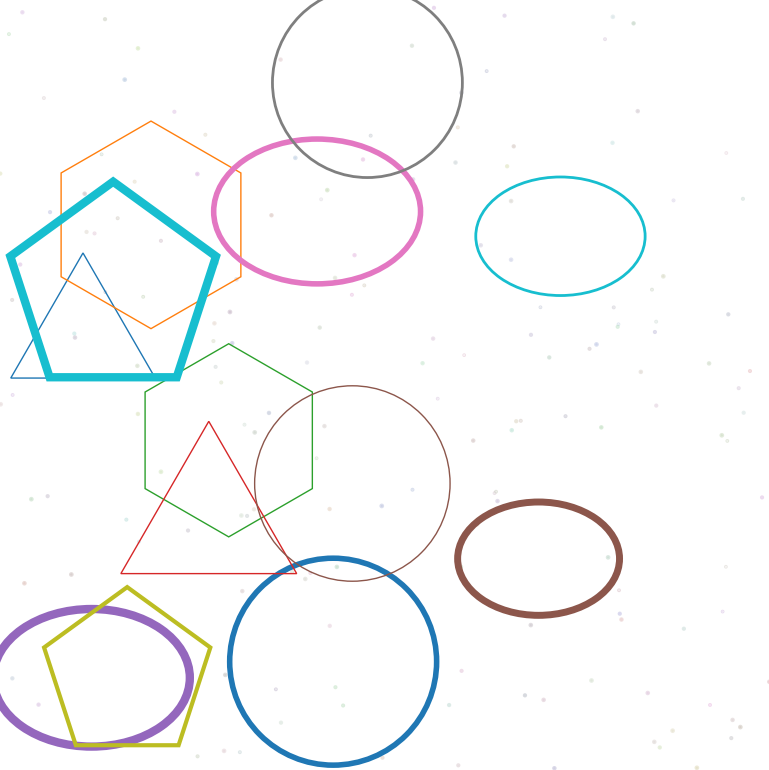[{"shape": "triangle", "thickness": 0.5, "radius": 0.54, "center": [0.108, 0.563]}, {"shape": "circle", "thickness": 2, "radius": 0.67, "center": [0.433, 0.141]}, {"shape": "hexagon", "thickness": 0.5, "radius": 0.67, "center": [0.196, 0.708]}, {"shape": "hexagon", "thickness": 0.5, "radius": 0.63, "center": [0.297, 0.428]}, {"shape": "triangle", "thickness": 0.5, "radius": 0.66, "center": [0.271, 0.321]}, {"shape": "oval", "thickness": 3, "radius": 0.64, "center": [0.119, 0.12]}, {"shape": "circle", "thickness": 0.5, "radius": 0.63, "center": [0.458, 0.372]}, {"shape": "oval", "thickness": 2.5, "radius": 0.53, "center": [0.699, 0.274]}, {"shape": "oval", "thickness": 2, "radius": 0.67, "center": [0.412, 0.725]}, {"shape": "circle", "thickness": 1, "radius": 0.62, "center": [0.477, 0.893]}, {"shape": "pentagon", "thickness": 1.5, "radius": 0.57, "center": [0.165, 0.124]}, {"shape": "pentagon", "thickness": 3, "radius": 0.7, "center": [0.147, 0.624]}, {"shape": "oval", "thickness": 1, "radius": 0.55, "center": [0.728, 0.693]}]